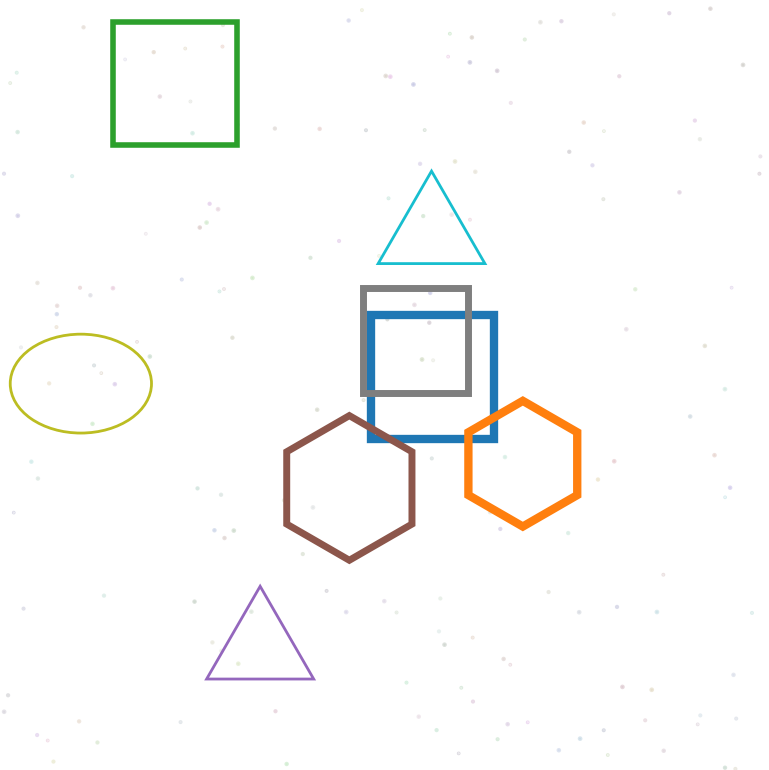[{"shape": "square", "thickness": 3, "radius": 0.4, "center": [0.562, 0.51]}, {"shape": "hexagon", "thickness": 3, "radius": 0.41, "center": [0.679, 0.398]}, {"shape": "square", "thickness": 2, "radius": 0.4, "center": [0.227, 0.891]}, {"shape": "triangle", "thickness": 1, "radius": 0.4, "center": [0.338, 0.158]}, {"shape": "hexagon", "thickness": 2.5, "radius": 0.47, "center": [0.454, 0.366]}, {"shape": "square", "thickness": 2.5, "radius": 0.34, "center": [0.54, 0.558]}, {"shape": "oval", "thickness": 1, "radius": 0.46, "center": [0.105, 0.502]}, {"shape": "triangle", "thickness": 1, "radius": 0.4, "center": [0.56, 0.698]}]